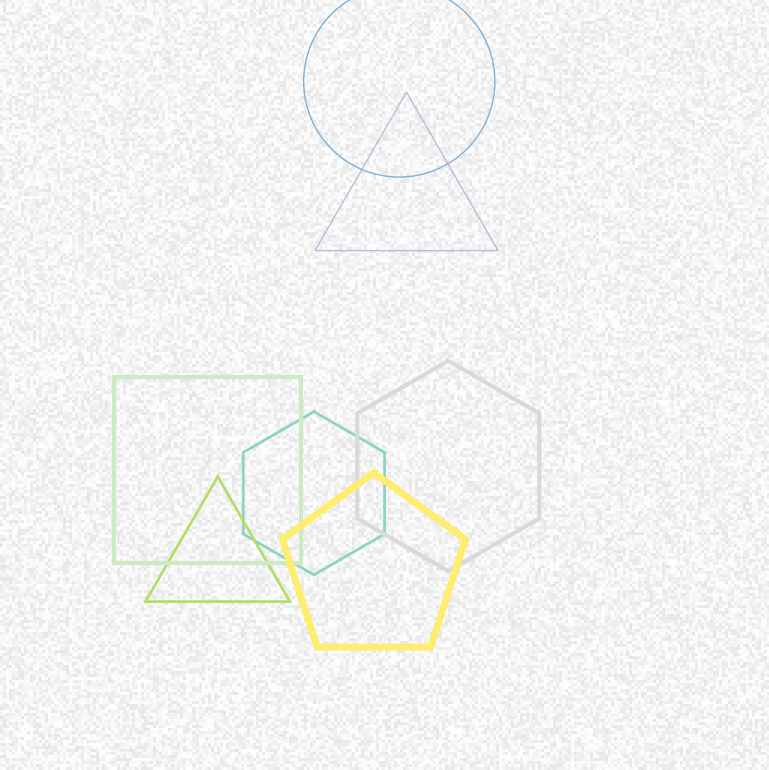[{"shape": "hexagon", "thickness": 1, "radius": 0.53, "center": [0.408, 0.359]}, {"shape": "triangle", "thickness": 0.5, "radius": 0.69, "center": [0.528, 0.743]}, {"shape": "circle", "thickness": 0.5, "radius": 0.62, "center": [0.519, 0.894]}, {"shape": "triangle", "thickness": 1, "radius": 0.54, "center": [0.283, 0.273]}, {"shape": "hexagon", "thickness": 1.5, "radius": 0.68, "center": [0.582, 0.395]}, {"shape": "square", "thickness": 1.5, "radius": 0.6, "center": [0.27, 0.39]}, {"shape": "pentagon", "thickness": 2.5, "radius": 0.63, "center": [0.486, 0.261]}]